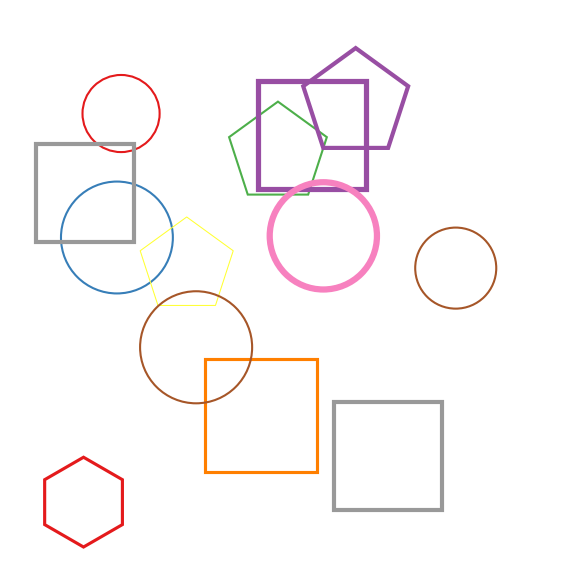[{"shape": "hexagon", "thickness": 1.5, "radius": 0.39, "center": [0.145, 0.13]}, {"shape": "circle", "thickness": 1, "radius": 0.33, "center": [0.21, 0.803]}, {"shape": "circle", "thickness": 1, "radius": 0.48, "center": [0.202, 0.588]}, {"shape": "pentagon", "thickness": 1, "radius": 0.44, "center": [0.481, 0.734]}, {"shape": "square", "thickness": 2.5, "radius": 0.47, "center": [0.541, 0.765]}, {"shape": "pentagon", "thickness": 2, "radius": 0.48, "center": [0.616, 0.82]}, {"shape": "square", "thickness": 1.5, "radius": 0.49, "center": [0.452, 0.28]}, {"shape": "pentagon", "thickness": 0.5, "radius": 0.42, "center": [0.323, 0.539]}, {"shape": "circle", "thickness": 1, "radius": 0.49, "center": [0.34, 0.398]}, {"shape": "circle", "thickness": 1, "radius": 0.35, "center": [0.789, 0.535]}, {"shape": "circle", "thickness": 3, "radius": 0.46, "center": [0.56, 0.591]}, {"shape": "square", "thickness": 2, "radius": 0.42, "center": [0.147, 0.665]}, {"shape": "square", "thickness": 2, "radius": 0.47, "center": [0.672, 0.209]}]